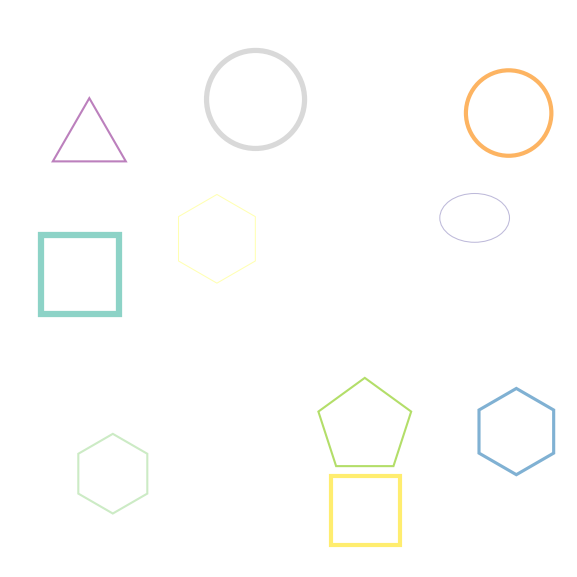[{"shape": "square", "thickness": 3, "radius": 0.34, "center": [0.139, 0.524]}, {"shape": "hexagon", "thickness": 0.5, "radius": 0.38, "center": [0.376, 0.586]}, {"shape": "oval", "thickness": 0.5, "radius": 0.3, "center": [0.822, 0.622]}, {"shape": "hexagon", "thickness": 1.5, "radius": 0.37, "center": [0.894, 0.252]}, {"shape": "circle", "thickness": 2, "radius": 0.37, "center": [0.881, 0.803]}, {"shape": "pentagon", "thickness": 1, "radius": 0.42, "center": [0.632, 0.26]}, {"shape": "circle", "thickness": 2.5, "radius": 0.42, "center": [0.443, 0.827]}, {"shape": "triangle", "thickness": 1, "radius": 0.36, "center": [0.155, 0.756]}, {"shape": "hexagon", "thickness": 1, "radius": 0.34, "center": [0.195, 0.179]}, {"shape": "square", "thickness": 2, "radius": 0.3, "center": [0.633, 0.116]}]